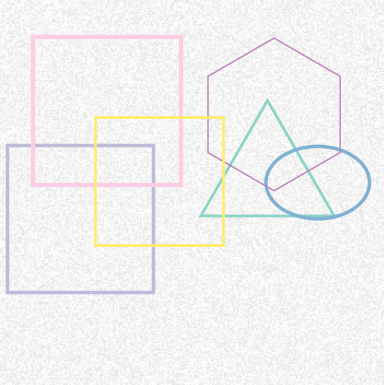[{"shape": "triangle", "thickness": 2, "radius": 1.0, "center": [0.695, 0.539]}, {"shape": "square", "thickness": 2.5, "radius": 0.95, "center": [0.208, 0.433]}, {"shape": "oval", "thickness": 2.5, "radius": 0.67, "center": [0.825, 0.526]}, {"shape": "square", "thickness": 3, "radius": 0.96, "center": [0.279, 0.711]}, {"shape": "hexagon", "thickness": 1, "radius": 0.99, "center": [0.712, 0.703]}, {"shape": "square", "thickness": 2, "radius": 0.84, "center": [0.413, 0.53]}]